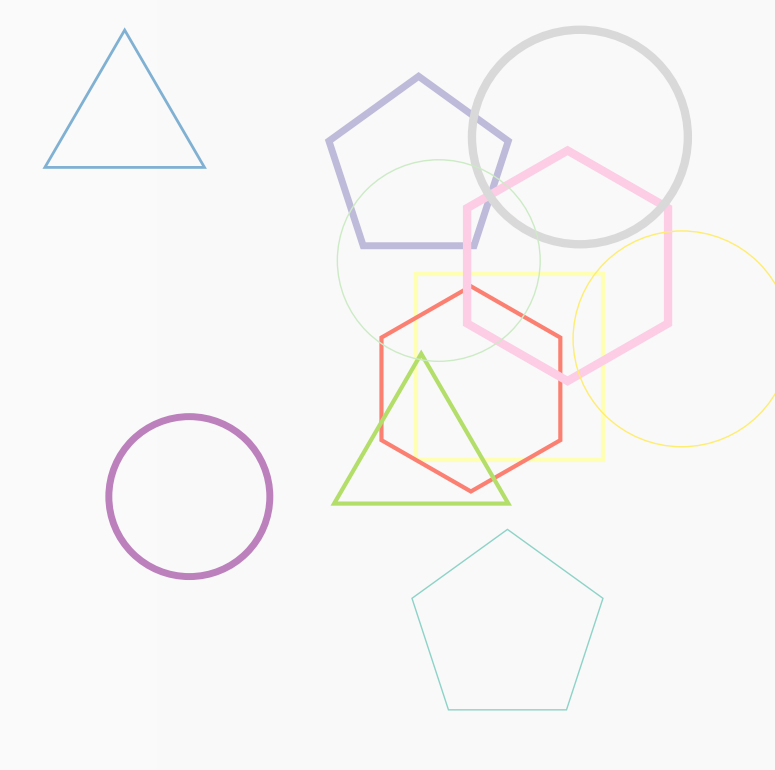[{"shape": "pentagon", "thickness": 0.5, "radius": 0.65, "center": [0.655, 0.183]}, {"shape": "square", "thickness": 1.5, "radius": 0.6, "center": [0.657, 0.523]}, {"shape": "pentagon", "thickness": 2.5, "radius": 0.61, "center": [0.54, 0.779]}, {"shape": "hexagon", "thickness": 1.5, "radius": 0.67, "center": [0.608, 0.495]}, {"shape": "triangle", "thickness": 1, "radius": 0.59, "center": [0.161, 0.842]}, {"shape": "triangle", "thickness": 1.5, "radius": 0.65, "center": [0.544, 0.411]}, {"shape": "hexagon", "thickness": 3, "radius": 0.75, "center": [0.732, 0.655]}, {"shape": "circle", "thickness": 3, "radius": 0.7, "center": [0.748, 0.822]}, {"shape": "circle", "thickness": 2.5, "radius": 0.52, "center": [0.244, 0.355]}, {"shape": "circle", "thickness": 0.5, "radius": 0.65, "center": [0.566, 0.662]}, {"shape": "circle", "thickness": 0.5, "radius": 0.7, "center": [0.88, 0.56]}]